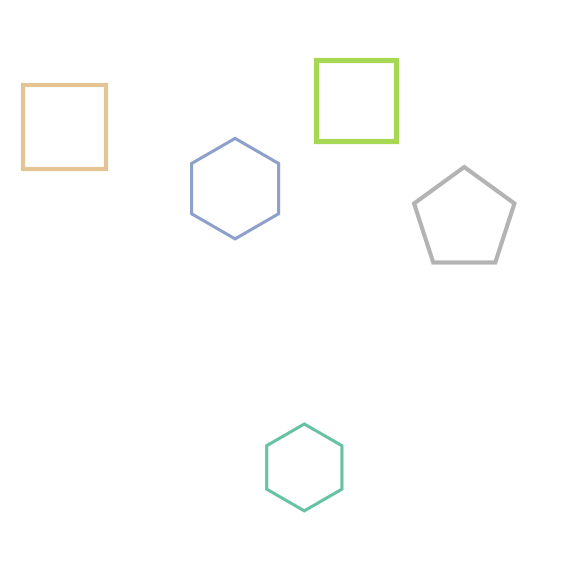[{"shape": "hexagon", "thickness": 1.5, "radius": 0.38, "center": [0.527, 0.19]}, {"shape": "hexagon", "thickness": 1.5, "radius": 0.44, "center": [0.407, 0.672]}, {"shape": "square", "thickness": 2.5, "radius": 0.35, "center": [0.616, 0.825]}, {"shape": "square", "thickness": 2, "radius": 0.36, "center": [0.112, 0.779]}, {"shape": "pentagon", "thickness": 2, "radius": 0.46, "center": [0.804, 0.619]}]